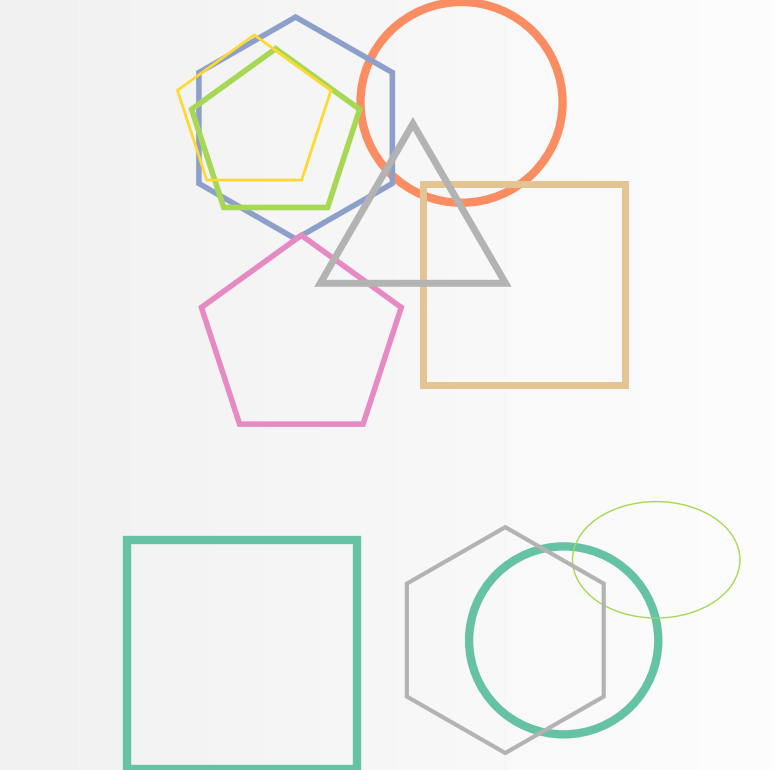[{"shape": "square", "thickness": 3, "radius": 0.74, "center": [0.312, 0.15]}, {"shape": "circle", "thickness": 3, "radius": 0.61, "center": [0.727, 0.168]}, {"shape": "circle", "thickness": 3, "radius": 0.65, "center": [0.596, 0.867]}, {"shape": "hexagon", "thickness": 2, "radius": 0.72, "center": [0.381, 0.834]}, {"shape": "pentagon", "thickness": 2, "radius": 0.68, "center": [0.389, 0.559]}, {"shape": "pentagon", "thickness": 2, "radius": 0.57, "center": [0.356, 0.823]}, {"shape": "oval", "thickness": 0.5, "radius": 0.54, "center": [0.847, 0.273]}, {"shape": "pentagon", "thickness": 1, "radius": 0.52, "center": [0.328, 0.85]}, {"shape": "square", "thickness": 2.5, "radius": 0.65, "center": [0.676, 0.631]}, {"shape": "hexagon", "thickness": 1.5, "radius": 0.73, "center": [0.652, 0.169]}, {"shape": "triangle", "thickness": 2.5, "radius": 0.69, "center": [0.533, 0.701]}]